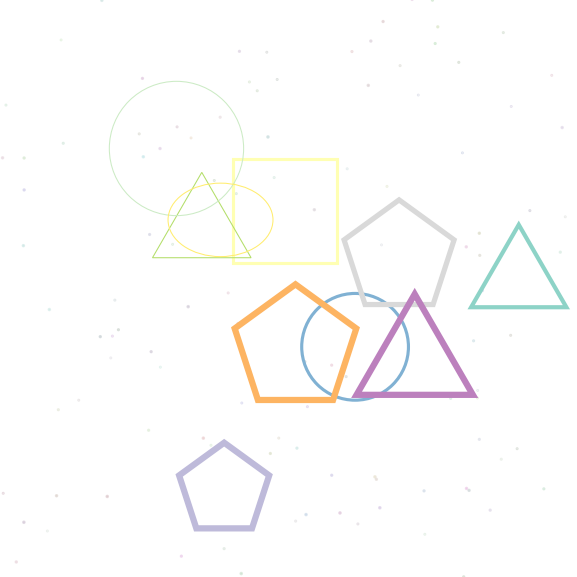[{"shape": "triangle", "thickness": 2, "radius": 0.48, "center": [0.898, 0.515]}, {"shape": "square", "thickness": 1.5, "radius": 0.45, "center": [0.493, 0.634]}, {"shape": "pentagon", "thickness": 3, "radius": 0.41, "center": [0.388, 0.151]}, {"shape": "circle", "thickness": 1.5, "radius": 0.46, "center": [0.615, 0.399]}, {"shape": "pentagon", "thickness": 3, "radius": 0.55, "center": [0.512, 0.396]}, {"shape": "triangle", "thickness": 0.5, "radius": 0.49, "center": [0.349, 0.602]}, {"shape": "pentagon", "thickness": 2.5, "radius": 0.5, "center": [0.691, 0.553]}, {"shape": "triangle", "thickness": 3, "radius": 0.58, "center": [0.718, 0.374]}, {"shape": "circle", "thickness": 0.5, "radius": 0.58, "center": [0.306, 0.742]}, {"shape": "oval", "thickness": 0.5, "radius": 0.45, "center": [0.382, 0.618]}]